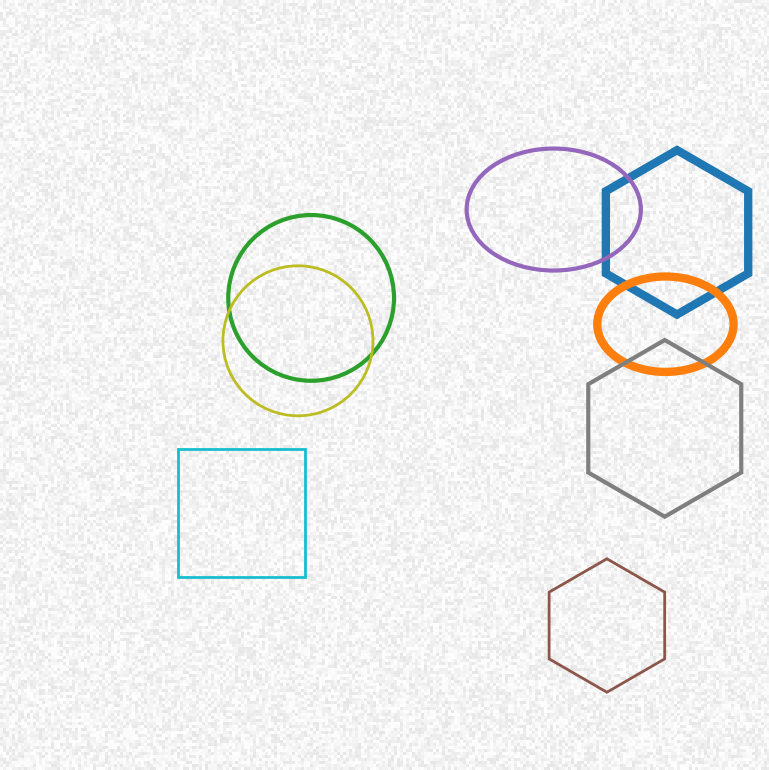[{"shape": "hexagon", "thickness": 3, "radius": 0.53, "center": [0.879, 0.698]}, {"shape": "oval", "thickness": 3, "radius": 0.44, "center": [0.864, 0.579]}, {"shape": "circle", "thickness": 1.5, "radius": 0.54, "center": [0.404, 0.613]}, {"shape": "oval", "thickness": 1.5, "radius": 0.57, "center": [0.719, 0.728]}, {"shape": "hexagon", "thickness": 1, "radius": 0.43, "center": [0.788, 0.188]}, {"shape": "hexagon", "thickness": 1.5, "radius": 0.57, "center": [0.863, 0.444]}, {"shape": "circle", "thickness": 1, "radius": 0.49, "center": [0.387, 0.557]}, {"shape": "square", "thickness": 1, "radius": 0.41, "center": [0.314, 0.334]}]